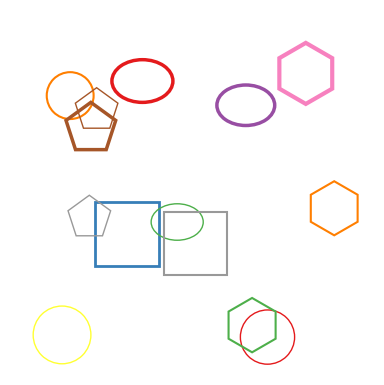[{"shape": "oval", "thickness": 2.5, "radius": 0.4, "center": [0.37, 0.79]}, {"shape": "circle", "thickness": 1, "radius": 0.35, "center": [0.695, 0.124]}, {"shape": "square", "thickness": 2, "radius": 0.41, "center": [0.329, 0.393]}, {"shape": "oval", "thickness": 1, "radius": 0.34, "center": [0.46, 0.423]}, {"shape": "hexagon", "thickness": 1.5, "radius": 0.35, "center": [0.655, 0.155]}, {"shape": "oval", "thickness": 2.5, "radius": 0.38, "center": [0.638, 0.727]}, {"shape": "hexagon", "thickness": 1.5, "radius": 0.35, "center": [0.868, 0.459]}, {"shape": "circle", "thickness": 1.5, "radius": 0.3, "center": [0.182, 0.752]}, {"shape": "circle", "thickness": 1, "radius": 0.37, "center": [0.161, 0.13]}, {"shape": "pentagon", "thickness": 2.5, "radius": 0.34, "center": [0.236, 0.666]}, {"shape": "pentagon", "thickness": 1, "radius": 0.29, "center": [0.251, 0.714]}, {"shape": "hexagon", "thickness": 3, "radius": 0.4, "center": [0.794, 0.809]}, {"shape": "pentagon", "thickness": 1, "radius": 0.29, "center": [0.232, 0.435]}, {"shape": "square", "thickness": 1.5, "radius": 0.41, "center": [0.507, 0.367]}]